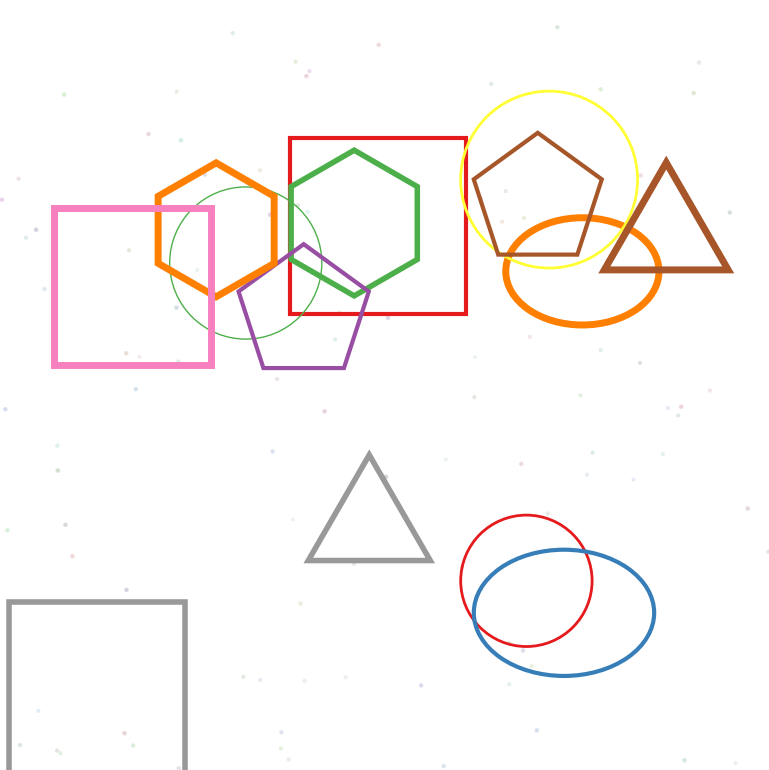[{"shape": "square", "thickness": 1.5, "radius": 0.57, "center": [0.491, 0.707]}, {"shape": "circle", "thickness": 1, "radius": 0.43, "center": [0.684, 0.246]}, {"shape": "oval", "thickness": 1.5, "radius": 0.59, "center": [0.732, 0.204]}, {"shape": "hexagon", "thickness": 2, "radius": 0.47, "center": [0.46, 0.71]}, {"shape": "circle", "thickness": 0.5, "radius": 0.49, "center": [0.319, 0.658]}, {"shape": "pentagon", "thickness": 1.5, "radius": 0.44, "center": [0.394, 0.594]}, {"shape": "hexagon", "thickness": 2.5, "radius": 0.43, "center": [0.281, 0.702]}, {"shape": "oval", "thickness": 2.5, "radius": 0.5, "center": [0.756, 0.648]}, {"shape": "circle", "thickness": 1, "radius": 0.57, "center": [0.713, 0.767]}, {"shape": "pentagon", "thickness": 1.5, "radius": 0.44, "center": [0.698, 0.74]}, {"shape": "triangle", "thickness": 2.5, "radius": 0.46, "center": [0.865, 0.696]}, {"shape": "square", "thickness": 2.5, "radius": 0.51, "center": [0.172, 0.628]}, {"shape": "square", "thickness": 2, "radius": 0.57, "center": [0.126, 0.104]}, {"shape": "triangle", "thickness": 2, "radius": 0.46, "center": [0.48, 0.318]}]